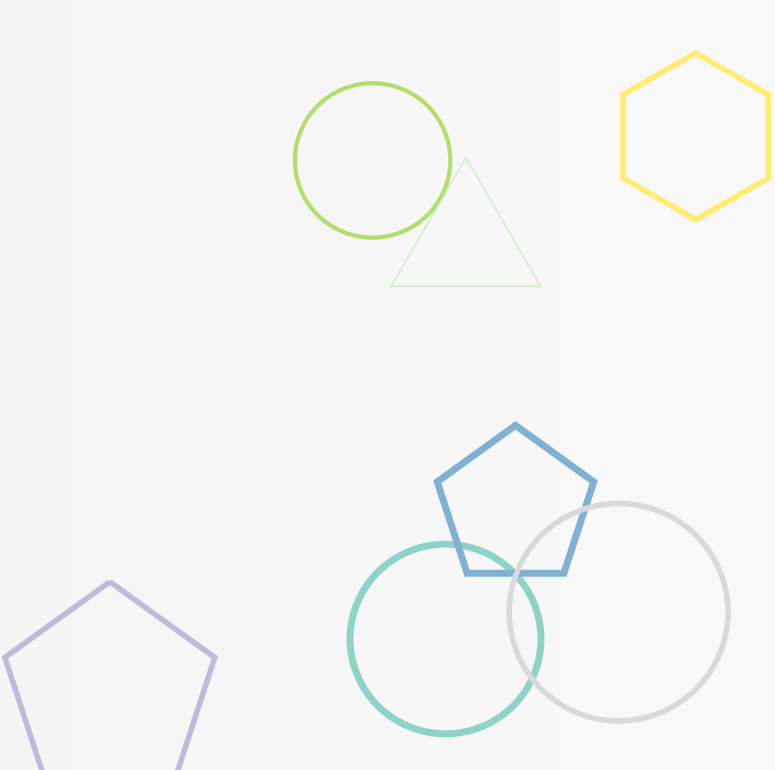[{"shape": "circle", "thickness": 2.5, "radius": 0.62, "center": [0.575, 0.17]}, {"shape": "pentagon", "thickness": 2, "radius": 0.71, "center": [0.142, 0.102]}, {"shape": "pentagon", "thickness": 2.5, "radius": 0.53, "center": [0.665, 0.341]}, {"shape": "circle", "thickness": 1.5, "radius": 0.5, "center": [0.481, 0.792]}, {"shape": "circle", "thickness": 2, "radius": 0.71, "center": [0.798, 0.205]}, {"shape": "triangle", "thickness": 0.5, "radius": 0.56, "center": [0.601, 0.684]}, {"shape": "hexagon", "thickness": 2, "radius": 0.54, "center": [0.898, 0.823]}]